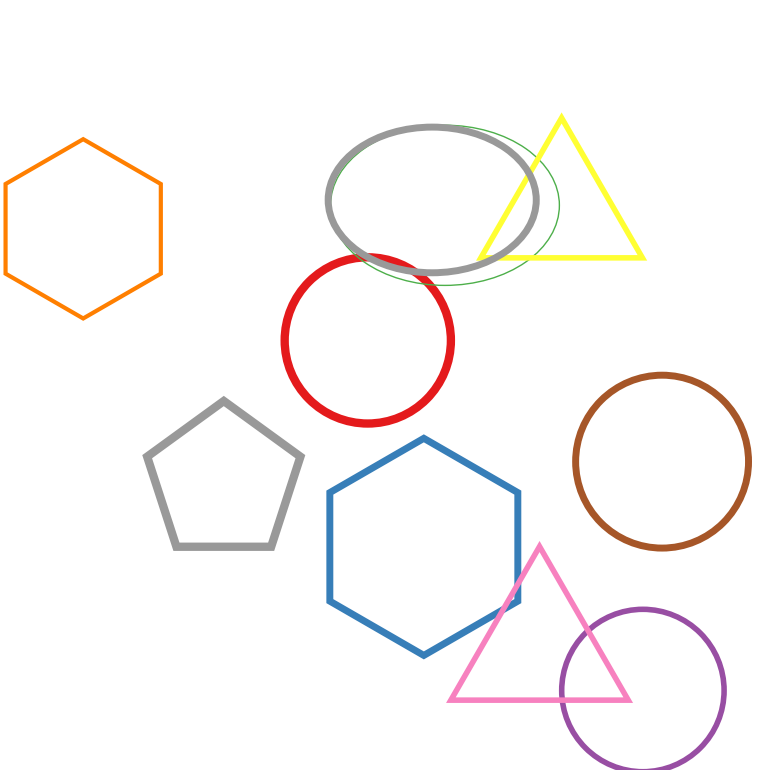[{"shape": "circle", "thickness": 3, "radius": 0.54, "center": [0.478, 0.558]}, {"shape": "hexagon", "thickness": 2.5, "radius": 0.7, "center": [0.55, 0.29]}, {"shape": "oval", "thickness": 0.5, "radius": 0.74, "center": [0.578, 0.733]}, {"shape": "circle", "thickness": 2, "radius": 0.53, "center": [0.835, 0.103]}, {"shape": "hexagon", "thickness": 1.5, "radius": 0.58, "center": [0.108, 0.703]}, {"shape": "triangle", "thickness": 2, "radius": 0.61, "center": [0.729, 0.726]}, {"shape": "circle", "thickness": 2.5, "radius": 0.56, "center": [0.86, 0.4]}, {"shape": "triangle", "thickness": 2, "radius": 0.67, "center": [0.701, 0.157]}, {"shape": "pentagon", "thickness": 3, "radius": 0.52, "center": [0.291, 0.375]}, {"shape": "oval", "thickness": 2.5, "radius": 0.68, "center": [0.561, 0.74]}]